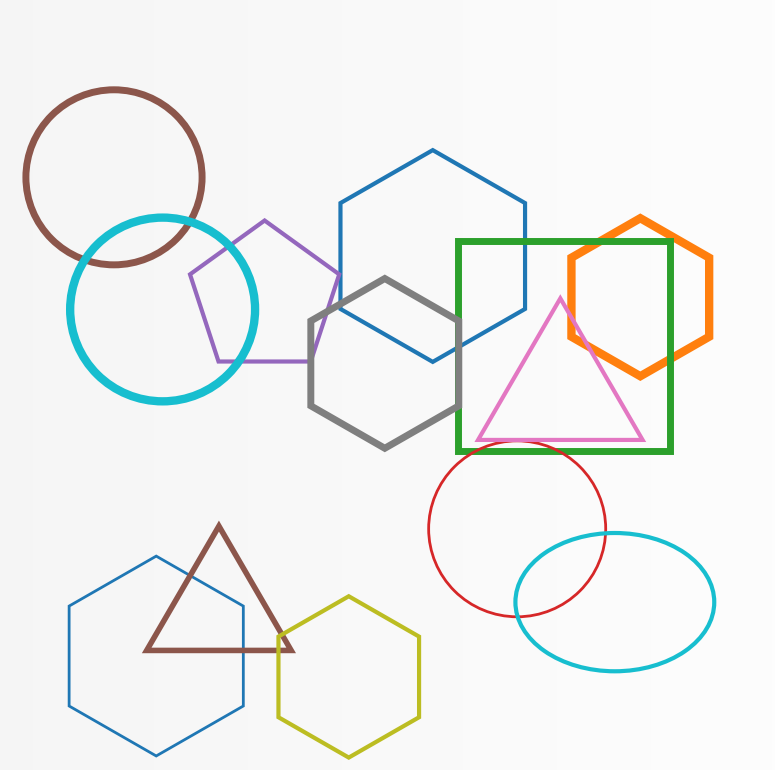[{"shape": "hexagon", "thickness": 1, "radius": 0.65, "center": [0.202, 0.148]}, {"shape": "hexagon", "thickness": 1.5, "radius": 0.69, "center": [0.558, 0.668]}, {"shape": "hexagon", "thickness": 3, "radius": 0.51, "center": [0.826, 0.614]}, {"shape": "square", "thickness": 2.5, "radius": 0.68, "center": [0.727, 0.551]}, {"shape": "circle", "thickness": 1, "radius": 0.57, "center": [0.667, 0.313]}, {"shape": "pentagon", "thickness": 1.5, "radius": 0.51, "center": [0.341, 0.612]}, {"shape": "circle", "thickness": 2.5, "radius": 0.57, "center": [0.147, 0.77]}, {"shape": "triangle", "thickness": 2, "radius": 0.54, "center": [0.282, 0.209]}, {"shape": "triangle", "thickness": 1.5, "radius": 0.61, "center": [0.723, 0.49]}, {"shape": "hexagon", "thickness": 2.5, "radius": 0.55, "center": [0.497, 0.528]}, {"shape": "hexagon", "thickness": 1.5, "radius": 0.52, "center": [0.45, 0.121]}, {"shape": "oval", "thickness": 1.5, "radius": 0.64, "center": [0.793, 0.218]}, {"shape": "circle", "thickness": 3, "radius": 0.6, "center": [0.21, 0.598]}]